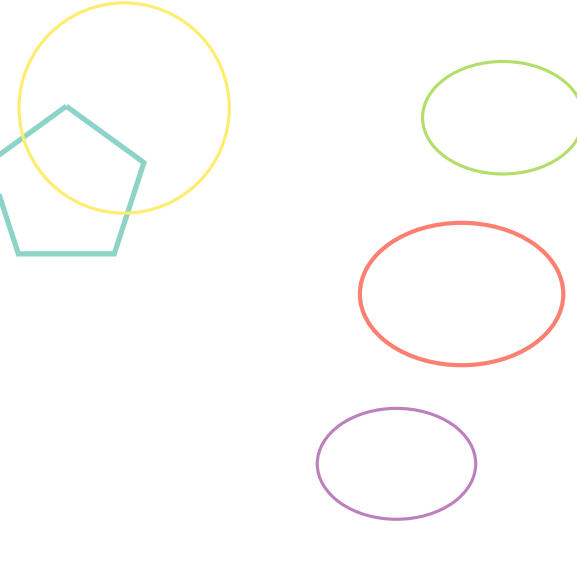[{"shape": "pentagon", "thickness": 2.5, "radius": 0.71, "center": [0.115, 0.674]}, {"shape": "oval", "thickness": 2, "radius": 0.88, "center": [0.799, 0.49]}, {"shape": "oval", "thickness": 1.5, "radius": 0.7, "center": [0.871, 0.795]}, {"shape": "oval", "thickness": 1.5, "radius": 0.69, "center": [0.687, 0.196]}, {"shape": "circle", "thickness": 1.5, "radius": 0.91, "center": [0.215, 0.812]}]